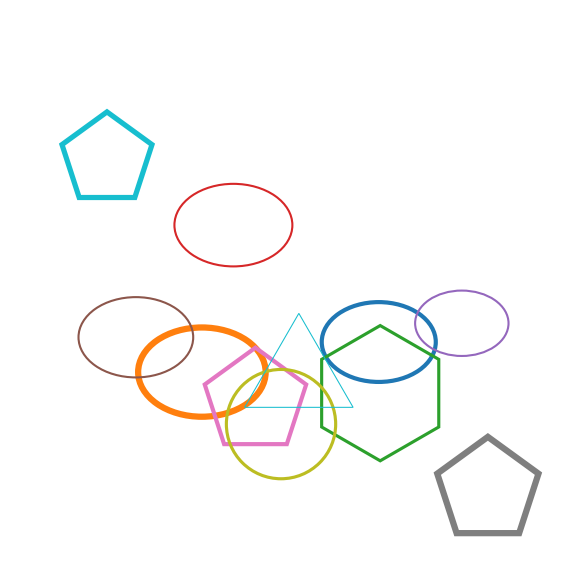[{"shape": "oval", "thickness": 2, "radius": 0.49, "center": [0.656, 0.407]}, {"shape": "oval", "thickness": 3, "radius": 0.55, "center": [0.35, 0.355]}, {"shape": "hexagon", "thickness": 1.5, "radius": 0.59, "center": [0.658, 0.318]}, {"shape": "oval", "thickness": 1, "radius": 0.51, "center": [0.404, 0.609]}, {"shape": "oval", "thickness": 1, "radius": 0.4, "center": [0.8, 0.439]}, {"shape": "oval", "thickness": 1, "radius": 0.5, "center": [0.235, 0.415]}, {"shape": "pentagon", "thickness": 2, "radius": 0.46, "center": [0.442, 0.305]}, {"shape": "pentagon", "thickness": 3, "radius": 0.46, "center": [0.845, 0.15]}, {"shape": "circle", "thickness": 1.5, "radius": 0.47, "center": [0.487, 0.265]}, {"shape": "pentagon", "thickness": 2.5, "radius": 0.41, "center": [0.185, 0.723]}, {"shape": "triangle", "thickness": 0.5, "radius": 0.54, "center": [0.517, 0.348]}]